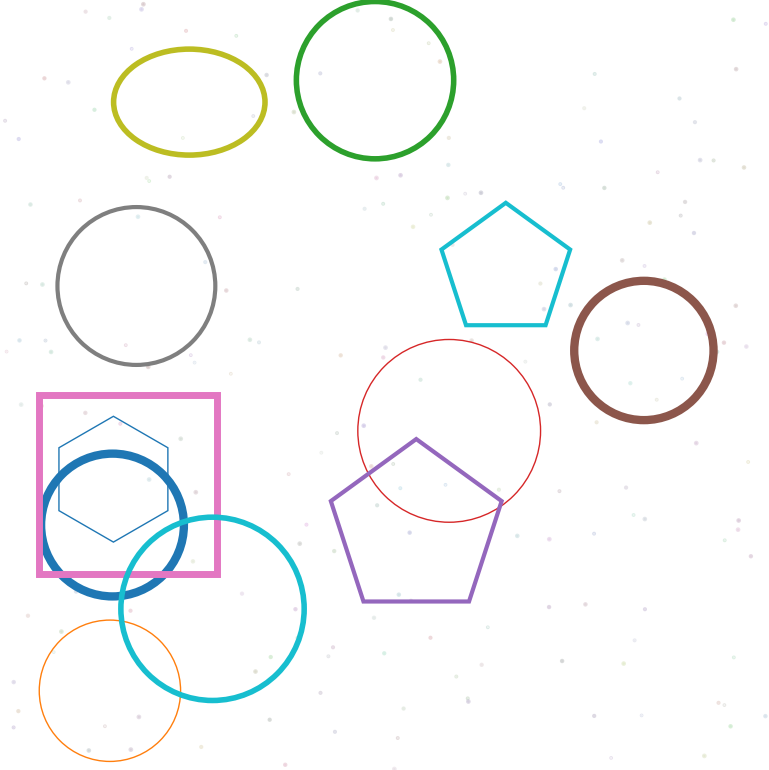[{"shape": "hexagon", "thickness": 0.5, "radius": 0.41, "center": [0.147, 0.378]}, {"shape": "circle", "thickness": 3, "radius": 0.46, "center": [0.146, 0.318]}, {"shape": "circle", "thickness": 0.5, "radius": 0.46, "center": [0.143, 0.103]}, {"shape": "circle", "thickness": 2, "radius": 0.51, "center": [0.487, 0.896]}, {"shape": "circle", "thickness": 0.5, "radius": 0.59, "center": [0.583, 0.44]}, {"shape": "pentagon", "thickness": 1.5, "radius": 0.58, "center": [0.541, 0.313]}, {"shape": "circle", "thickness": 3, "radius": 0.45, "center": [0.836, 0.545]}, {"shape": "square", "thickness": 2.5, "radius": 0.58, "center": [0.166, 0.371]}, {"shape": "circle", "thickness": 1.5, "radius": 0.51, "center": [0.177, 0.629]}, {"shape": "oval", "thickness": 2, "radius": 0.49, "center": [0.246, 0.867]}, {"shape": "pentagon", "thickness": 1.5, "radius": 0.44, "center": [0.657, 0.649]}, {"shape": "circle", "thickness": 2, "radius": 0.6, "center": [0.276, 0.209]}]